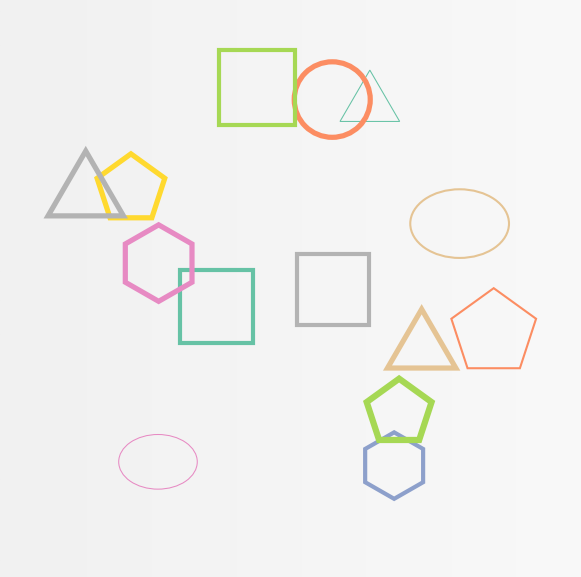[{"shape": "triangle", "thickness": 0.5, "radius": 0.3, "center": [0.636, 0.818]}, {"shape": "square", "thickness": 2, "radius": 0.31, "center": [0.372, 0.468]}, {"shape": "pentagon", "thickness": 1, "radius": 0.38, "center": [0.849, 0.424]}, {"shape": "circle", "thickness": 2.5, "radius": 0.33, "center": [0.572, 0.827]}, {"shape": "hexagon", "thickness": 2, "radius": 0.29, "center": [0.678, 0.193]}, {"shape": "hexagon", "thickness": 2.5, "radius": 0.33, "center": [0.273, 0.544]}, {"shape": "oval", "thickness": 0.5, "radius": 0.34, "center": [0.272, 0.199]}, {"shape": "square", "thickness": 2, "radius": 0.33, "center": [0.441, 0.847]}, {"shape": "pentagon", "thickness": 3, "radius": 0.29, "center": [0.687, 0.285]}, {"shape": "pentagon", "thickness": 2.5, "radius": 0.31, "center": [0.225, 0.672]}, {"shape": "triangle", "thickness": 2.5, "radius": 0.34, "center": [0.725, 0.396]}, {"shape": "oval", "thickness": 1, "radius": 0.42, "center": [0.791, 0.612]}, {"shape": "square", "thickness": 2, "radius": 0.31, "center": [0.573, 0.498]}, {"shape": "triangle", "thickness": 2.5, "radius": 0.37, "center": [0.148, 0.663]}]